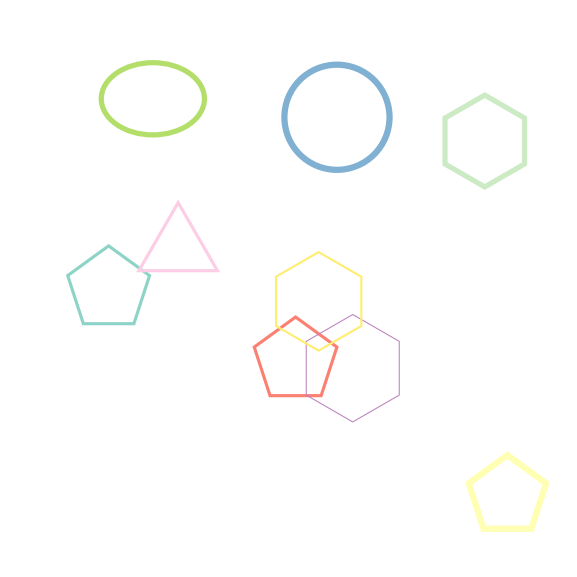[{"shape": "pentagon", "thickness": 1.5, "radius": 0.37, "center": [0.188, 0.499]}, {"shape": "pentagon", "thickness": 3, "radius": 0.35, "center": [0.879, 0.141]}, {"shape": "pentagon", "thickness": 1.5, "radius": 0.38, "center": [0.512, 0.375]}, {"shape": "circle", "thickness": 3, "radius": 0.46, "center": [0.583, 0.796]}, {"shape": "oval", "thickness": 2.5, "radius": 0.45, "center": [0.265, 0.828]}, {"shape": "triangle", "thickness": 1.5, "radius": 0.39, "center": [0.308, 0.57]}, {"shape": "hexagon", "thickness": 0.5, "radius": 0.47, "center": [0.611, 0.362]}, {"shape": "hexagon", "thickness": 2.5, "radius": 0.4, "center": [0.839, 0.755]}, {"shape": "hexagon", "thickness": 1, "radius": 0.43, "center": [0.552, 0.477]}]